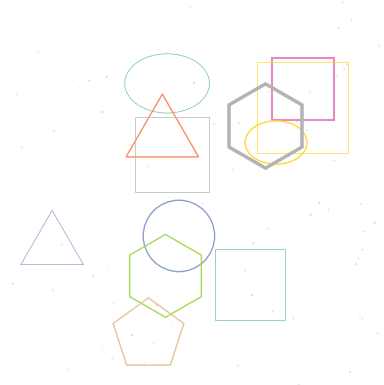[{"shape": "oval", "thickness": 0.5, "radius": 0.55, "center": [0.434, 0.783]}, {"shape": "square", "thickness": 0.5, "radius": 0.46, "center": [0.649, 0.261]}, {"shape": "triangle", "thickness": 1, "radius": 0.54, "center": [0.422, 0.647]}, {"shape": "triangle", "thickness": 0.5, "radius": 0.47, "center": [0.135, 0.36]}, {"shape": "circle", "thickness": 1, "radius": 0.46, "center": [0.465, 0.387]}, {"shape": "square", "thickness": 1.5, "radius": 0.4, "center": [0.787, 0.769]}, {"shape": "hexagon", "thickness": 1, "radius": 0.54, "center": [0.43, 0.283]}, {"shape": "square", "thickness": 0.5, "radius": 0.59, "center": [0.785, 0.72]}, {"shape": "oval", "thickness": 1, "radius": 0.4, "center": [0.717, 0.63]}, {"shape": "pentagon", "thickness": 1, "radius": 0.48, "center": [0.386, 0.13]}, {"shape": "square", "thickness": 0.5, "radius": 0.49, "center": [0.447, 0.599]}, {"shape": "hexagon", "thickness": 2.5, "radius": 0.55, "center": [0.69, 0.673]}]